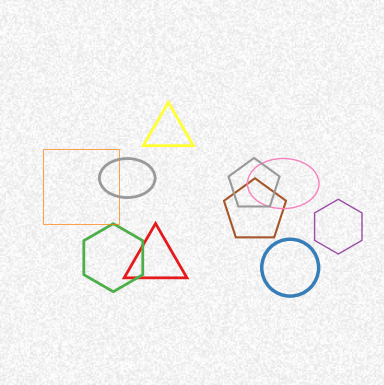[{"shape": "triangle", "thickness": 2, "radius": 0.47, "center": [0.404, 0.325]}, {"shape": "circle", "thickness": 2.5, "radius": 0.37, "center": [0.754, 0.305]}, {"shape": "hexagon", "thickness": 2, "radius": 0.44, "center": [0.294, 0.331]}, {"shape": "hexagon", "thickness": 1, "radius": 0.36, "center": [0.879, 0.411]}, {"shape": "square", "thickness": 0.5, "radius": 0.49, "center": [0.21, 0.515]}, {"shape": "triangle", "thickness": 2, "radius": 0.38, "center": [0.437, 0.659]}, {"shape": "pentagon", "thickness": 1.5, "radius": 0.42, "center": [0.662, 0.452]}, {"shape": "oval", "thickness": 1, "radius": 0.47, "center": [0.736, 0.523]}, {"shape": "pentagon", "thickness": 1.5, "radius": 0.35, "center": [0.66, 0.52]}, {"shape": "oval", "thickness": 2, "radius": 0.36, "center": [0.33, 0.538]}]